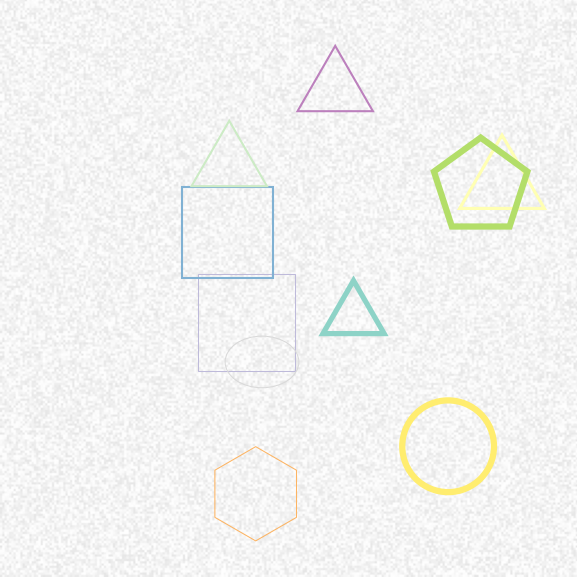[{"shape": "triangle", "thickness": 2.5, "radius": 0.31, "center": [0.612, 0.452]}, {"shape": "triangle", "thickness": 1.5, "radius": 0.42, "center": [0.869, 0.681]}, {"shape": "square", "thickness": 0.5, "radius": 0.42, "center": [0.427, 0.441]}, {"shape": "square", "thickness": 1, "radius": 0.39, "center": [0.394, 0.597]}, {"shape": "hexagon", "thickness": 0.5, "radius": 0.41, "center": [0.443, 0.144]}, {"shape": "pentagon", "thickness": 3, "radius": 0.43, "center": [0.832, 0.676]}, {"shape": "oval", "thickness": 0.5, "radius": 0.32, "center": [0.454, 0.372]}, {"shape": "triangle", "thickness": 1, "radius": 0.38, "center": [0.58, 0.844]}, {"shape": "triangle", "thickness": 1, "radius": 0.38, "center": [0.397, 0.714]}, {"shape": "circle", "thickness": 3, "radius": 0.4, "center": [0.776, 0.226]}]